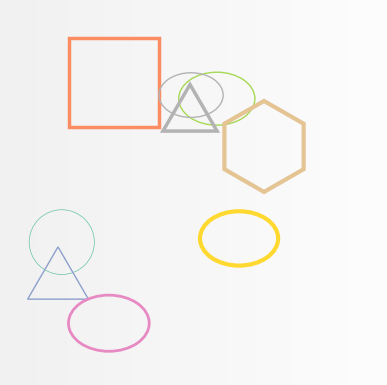[{"shape": "circle", "thickness": 0.5, "radius": 0.42, "center": [0.159, 0.371]}, {"shape": "square", "thickness": 2.5, "radius": 0.58, "center": [0.295, 0.787]}, {"shape": "triangle", "thickness": 1, "radius": 0.45, "center": [0.15, 0.268]}, {"shape": "oval", "thickness": 2, "radius": 0.52, "center": [0.281, 0.16]}, {"shape": "oval", "thickness": 1, "radius": 0.49, "center": [0.56, 0.744]}, {"shape": "oval", "thickness": 3, "radius": 0.5, "center": [0.617, 0.381]}, {"shape": "hexagon", "thickness": 3, "radius": 0.59, "center": [0.681, 0.62]}, {"shape": "oval", "thickness": 1, "radius": 0.41, "center": [0.493, 0.753]}, {"shape": "triangle", "thickness": 2.5, "radius": 0.4, "center": [0.49, 0.7]}]